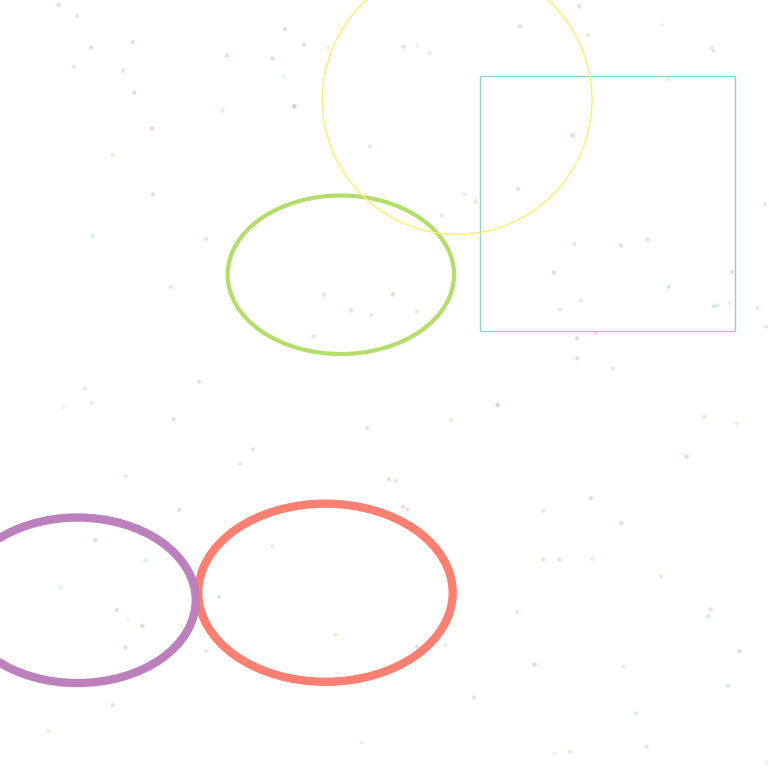[{"shape": "square", "thickness": 0.5, "radius": 0.83, "center": [0.789, 0.736]}, {"shape": "oval", "thickness": 3, "radius": 0.83, "center": [0.423, 0.23]}, {"shape": "oval", "thickness": 1.5, "radius": 0.74, "center": [0.443, 0.643]}, {"shape": "oval", "thickness": 3, "radius": 0.77, "center": [0.101, 0.22]}, {"shape": "circle", "thickness": 0.5, "radius": 0.88, "center": [0.594, 0.871]}]